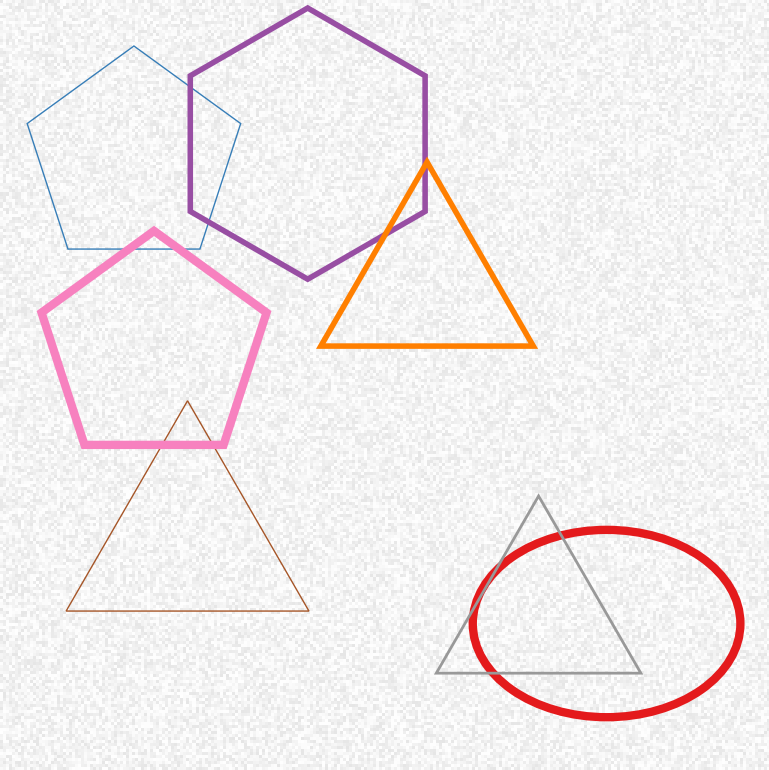[{"shape": "oval", "thickness": 3, "radius": 0.87, "center": [0.788, 0.19]}, {"shape": "pentagon", "thickness": 0.5, "radius": 0.73, "center": [0.174, 0.794]}, {"shape": "hexagon", "thickness": 2, "radius": 0.88, "center": [0.4, 0.813]}, {"shape": "triangle", "thickness": 2, "radius": 0.8, "center": [0.555, 0.63]}, {"shape": "triangle", "thickness": 0.5, "radius": 0.91, "center": [0.244, 0.297]}, {"shape": "pentagon", "thickness": 3, "radius": 0.77, "center": [0.2, 0.547]}, {"shape": "triangle", "thickness": 1, "radius": 0.77, "center": [0.699, 0.202]}]